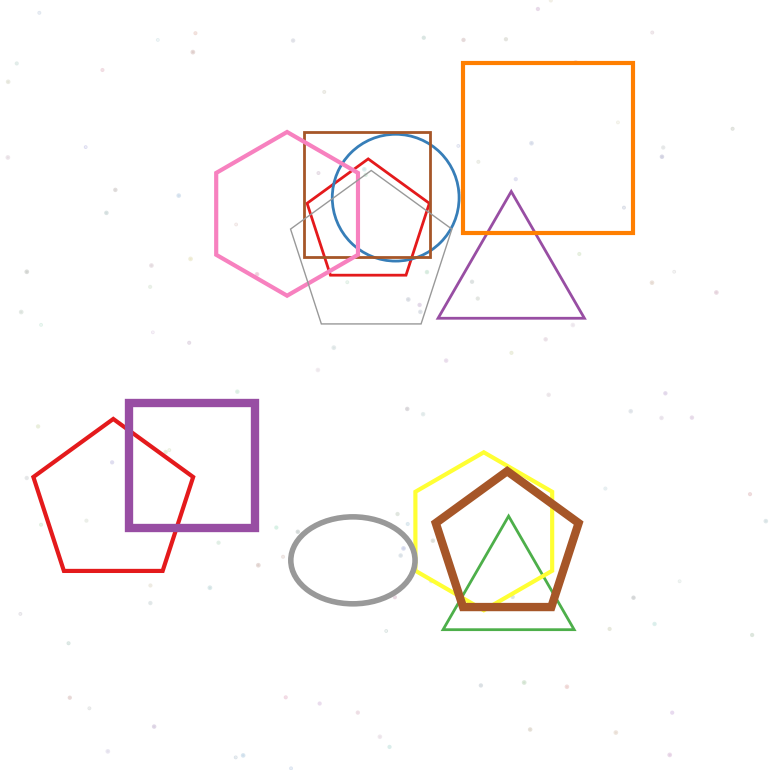[{"shape": "pentagon", "thickness": 1.5, "radius": 0.55, "center": [0.147, 0.347]}, {"shape": "pentagon", "thickness": 1, "radius": 0.42, "center": [0.478, 0.71]}, {"shape": "circle", "thickness": 1, "radius": 0.41, "center": [0.514, 0.743]}, {"shape": "triangle", "thickness": 1, "radius": 0.49, "center": [0.661, 0.231]}, {"shape": "triangle", "thickness": 1, "radius": 0.55, "center": [0.664, 0.642]}, {"shape": "square", "thickness": 3, "radius": 0.41, "center": [0.25, 0.396]}, {"shape": "square", "thickness": 1.5, "radius": 0.55, "center": [0.711, 0.808]}, {"shape": "hexagon", "thickness": 1.5, "radius": 0.51, "center": [0.628, 0.31]}, {"shape": "pentagon", "thickness": 3, "radius": 0.49, "center": [0.659, 0.291]}, {"shape": "square", "thickness": 1, "radius": 0.41, "center": [0.477, 0.748]}, {"shape": "hexagon", "thickness": 1.5, "radius": 0.53, "center": [0.373, 0.722]}, {"shape": "pentagon", "thickness": 0.5, "radius": 0.55, "center": [0.482, 0.668]}, {"shape": "oval", "thickness": 2, "radius": 0.4, "center": [0.458, 0.272]}]